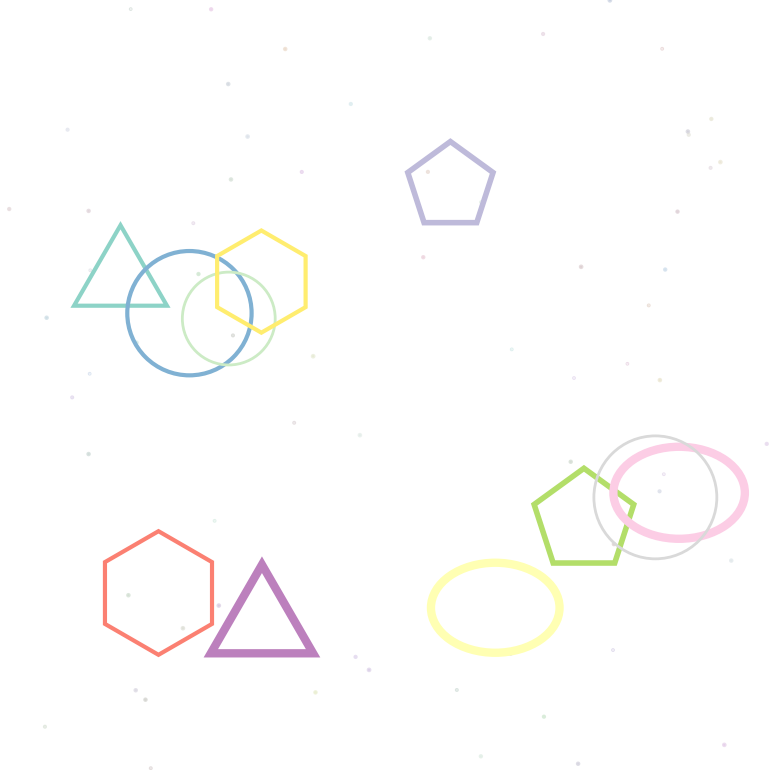[{"shape": "triangle", "thickness": 1.5, "radius": 0.35, "center": [0.156, 0.638]}, {"shape": "oval", "thickness": 3, "radius": 0.42, "center": [0.643, 0.211]}, {"shape": "pentagon", "thickness": 2, "radius": 0.29, "center": [0.585, 0.758]}, {"shape": "hexagon", "thickness": 1.5, "radius": 0.4, "center": [0.206, 0.23]}, {"shape": "circle", "thickness": 1.5, "radius": 0.4, "center": [0.246, 0.593]}, {"shape": "pentagon", "thickness": 2, "radius": 0.34, "center": [0.758, 0.324]}, {"shape": "oval", "thickness": 3, "radius": 0.43, "center": [0.882, 0.36]}, {"shape": "circle", "thickness": 1, "radius": 0.4, "center": [0.851, 0.354]}, {"shape": "triangle", "thickness": 3, "radius": 0.38, "center": [0.34, 0.19]}, {"shape": "circle", "thickness": 1, "radius": 0.3, "center": [0.297, 0.586]}, {"shape": "hexagon", "thickness": 1.5, "radius": 0.33, "center": [0.339, 0.634]}]